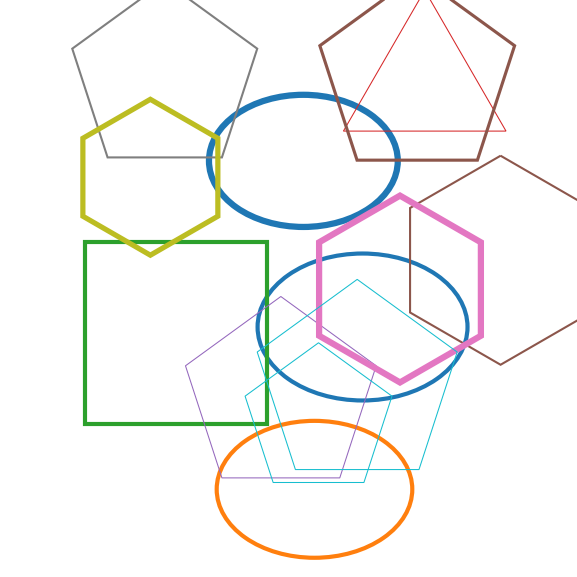[{"shape": "oval", "thickness": 3, "radius": 0.82, "center": [0.525, 0.721]}, {"shape": "oval", "thickness": 2, "radius": 0.91, "center": [0.628, 0.433]}, {"shape": "oval", "thickness": 2, "radius": 0.85, "center": [0.545, 0.152]}, {"shape": "square", "thickness": 2, "radius": 0.79, "center": [0.305, 0.422]}, {"shape": "triangle", "thickness": 0.5, "radius": 0.81, "center": [0.735, 0.853]}, {"shape": "pentagon", "thickness": 0.5, "radius": 0.87, "center": [0.486, 0.312]}, {"shape": "pentagon", "thickness": 1.5, "radius": 0.89, "center": [0.722, 0.865]}, {"shape": "hexagon", "thickness": 1, "radius": 0.9, "center": [0.867, 0.549]}, {"shape": "hexagon", "thickness": 3, "radius": 0.81, "center": [0.693, 0.499]}, {"shape": "pentagon", "thickness": 1, "radius": 0.84, "center": [0.285, 0.863]}, {"shape": "hexagon", "thickness": 2.5, "radius": 0.67, "center": [0.26, 0.692]}, {"shape": "pentagon", "thickness": 0.5, "radius": 0.67, "center": [0.552, 0.272]}, {"shape": "pentagon", "thickness": 0.5, "radius": 0.91, "center": [0.619, 0.333]}]